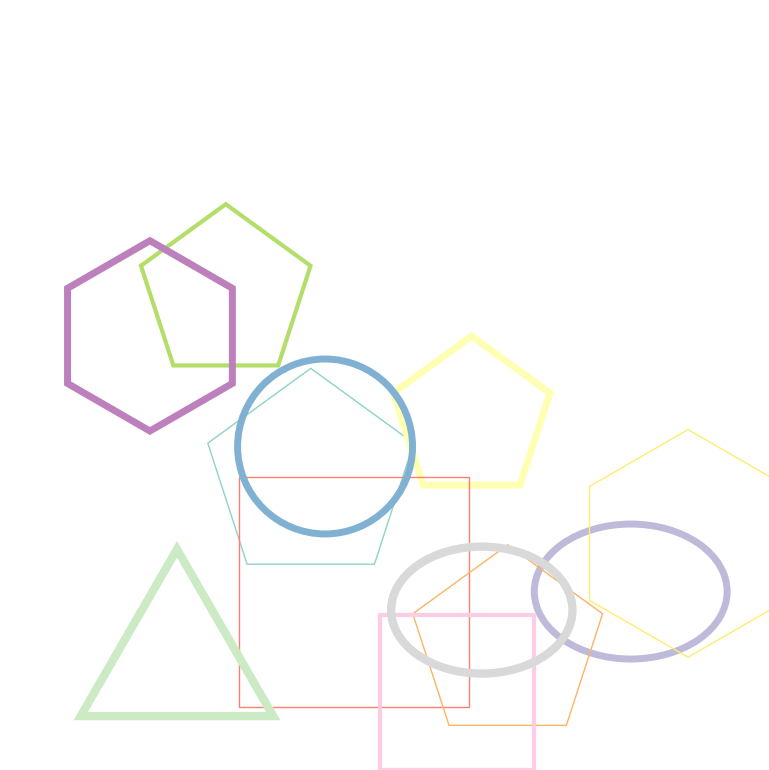[{"shape": "pentagon", "thickness": 0.5, "radius": 0.7, "center": [0.404, 0.381]}, {"shape": "pentagon", "thickness": 2.5, "radius": 0.53, "center": [0.612, 0.457]}, {"shape": "oval", "thickness": 2.5, "radius": 0.63, "center": [0.819, 0.232]}, {"shape": "square", "thickness": 0.5, "radius": 0.75, "center": [0.46, 0.232]}, {"shape": "circle", "thickness": 2.5, "radius": 0.57, "center": [0.422, 0.42]}, {"shape": "pentagon", "thickness": 0.5, "radius": 0.65, "center": [0.659, 0.163]}, {"shape": "pentagon", "thickness": 1.5, "radius": 0.58, "center": [0.293, 0.619]}, {"shape": "square", "thickness": 1.5, "radius": 0.5, "center": [0.594, 0.101]}, {"shape": "oval", "thickness": 3, "radius": 0.59, "center": [0.626, 0.208]}, {"shape": "hexagon", "thickness": 2.5, "radius": 0.62, "center": [0.195, 0.564]}, {"shape": "triangle", "thickness": 3, "radius": 0.72, "center": [0.23, 0.142]}, {"shape": "hexagon", "thickness": 0.5, "radius": 0.74, "center": [0.894, 0.294]}]